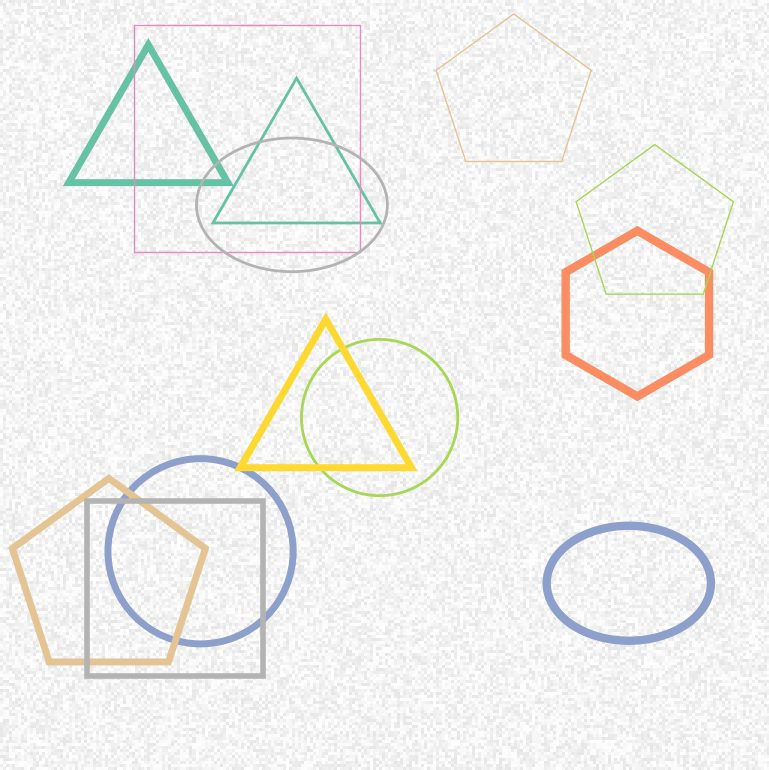[{"shape": "triangle", "thickness": 1, "radius": 0.63, "center": [0.385, 0.773]}, {"shape": "triangle", "thickness": 2.5, "radius": 0.6, "center": [0.193, 0.822]}, {"shape": "hexagon", "thickness": 3, "radius": 0.54, "center": [0.828, 0.593]}, {"shape": "circle", "thickness": 2.5, "radius": 0.6, "center": [0.26, 0.284]}, {"shape": "oval", "thickness": 3, "radius": 0.53, "center": [0.817, 0.243]}, {"shape": "square", "thickness": 0.5, "radius": 0.73, "center": [0.321, 0.82]}, {"shape": "circle", "thickness": 1, "radius": 0.51, "center": [0.493, 0.458]}, {"shape": "pentagon", "thickness": 0.5, "radius": 0.54, "center": [0.85, 0.705]}, {"shape": "triangle", "thickness": 2.5, "radius": 0.64, "center": [0.423, 0.457]}, {"shape": "pentagon", "thickness": 0.5, "radius": 0.53, "center": [0.667, 0.876]}, {"shape": "pentagon", "thickness": 2.5, "radius": 0.66, "center": [0.141, 0.247]}, {"shape": "square", "thickness": 2, "radius": 0.57, "center": [0.227, 0.236]}, {"shape": "oval", "thickness": 1, "radius": 0.62, "center": [0.379, 0.734]}]